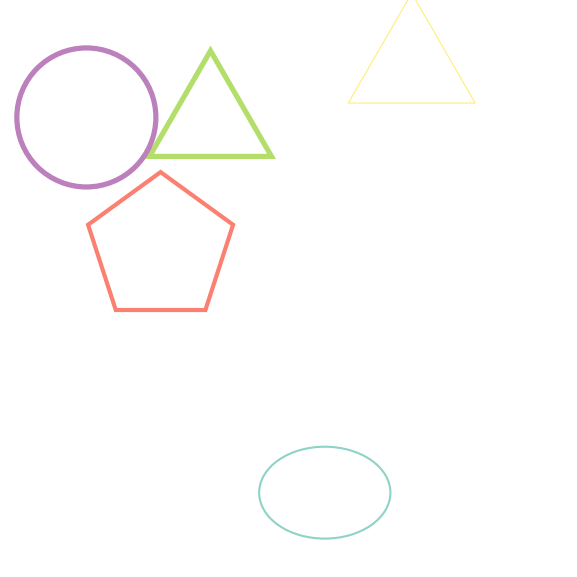[{"shape": "oval", "thickness": 1, "radius": 0.57, "center": [0.562, 0.146]}, {"shape": "pentagon", "thickness": 2, "radius": 0.66, "center": [0.278, 0.569]}, {"shape": "triangle", "thickness": 2.5, "radius": 0.61, "center": [0.365, 0.789]}, {"shape": "circle", "thickness": 2.5, "radius": 0.6, "center": [0.15, 0.796]}, {"shape": "triangle", "thickness": 0.5, "radius": 0.63, "center": [0.713, 0.884]}]